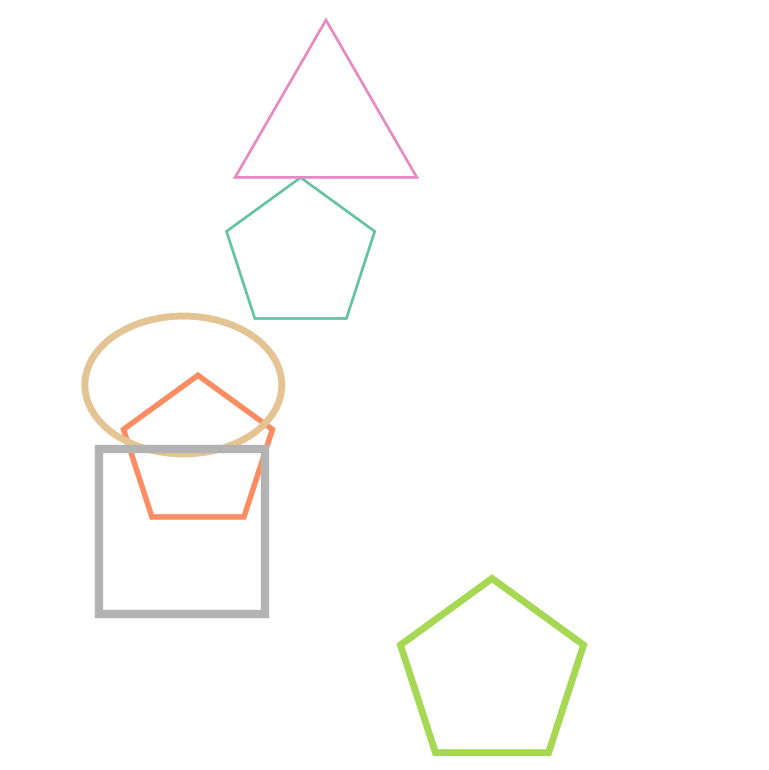[{"shape": "pentagon", "thickness": 1, "radius": 0.51, "center": [0.39, 0.668]}, {"shape": "pentagon", "thickness": 2, "radius": 0.51, "center": [0.257, 0.411]}, {"shape": "triangle", "thickness": 1, "radius": 0.68, "center": [0.423, 0.838]}, {"shape": "pentagon", "thickness": 2.5, "radius": 0.63, "center": [0.639, 0.124]}, {"shape": "oval", "thickness": 2.5, "radius": 0.64, "center": [0.238, 0.5]}, {"shape": "square", "thickness": 3, "radius": 0.54, "center": [0.236, 0.31]}]